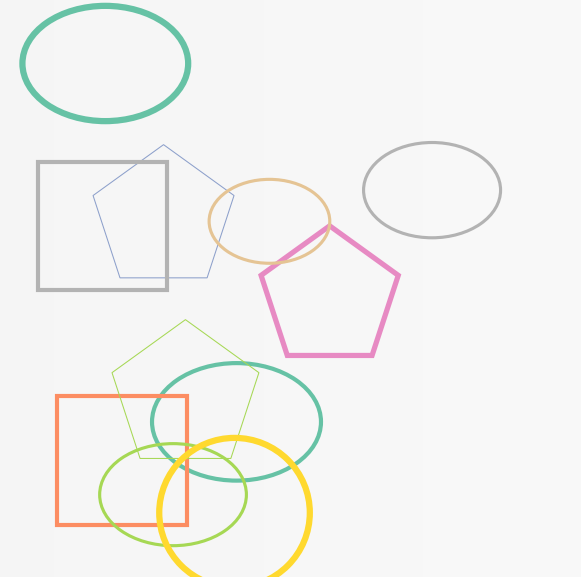[{"shape": "oval", "thickness": 3, "radius": 0.71, "center": [0.181, 0.889]}, {"shape": "oval", "thickness": 2, "radius": 0.73, "center": [0.407, 0.269]}, {"shape": "square", "thickness": 2, "radius": 0.56, "center": [0.209, 0.201]}, {"shape": "pentagon", "thickness": 0.5, "radius": 0.64, "center": [0.281, 0.621]}, {"shape": "pentagon", "thickness": 2.5, "radius": 0.62, "center": [0.567, 0.484]}, {"shape": "pentagon", "thickness": 0.5, "radius": 0.66, "center": [0.319, 0.313]}, {"shape": "oval", "thickness": 1.5, "radius": 0.63, "center": [0.298, 0.143]}, {"shape": "circle", "thickness": 3, "radius": 0.65, "center": [0.403, 0.111]}, {"shape": "oval", "thickness": 1.5, "radius": 0.52, "center": [0.464, 0.616]}, {"shape": "oval", "thickness": 1.5, "radius": 0.59, "center": [0.743, 0.67]}, {"shape": "square", "thickness": 2, "radius": 0.56, "center": [0.177, 0.608]}]